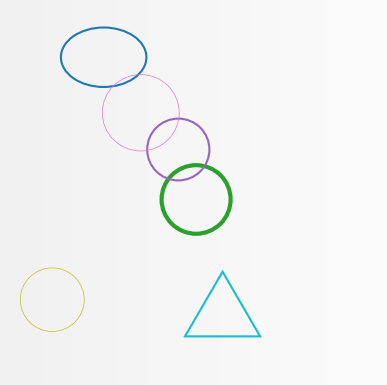[{"shape": "oval", "thickness": 1.5, "radius": 0.55, "center": [0.267, 0.851]}, {"shape": "circle", "thickness": 3, "radius": 0.45, "center": [0.506, 0.482]}, {"shape": "circle", "thickness": 1.5, "radius": 0.4, "center": [0.46, 0.612]}, {"shape": "circle", "thickness": 0.5, "radius": 0.5, "center": [0.363, 0.707]}, {"shape": "circle", "thickness": 0.5, "radius": 0.41, "center": [0.135, 0.222]}, {"shape": "triangle", "thickness": 1.5, "radius": 0.56, "center": [0.574, 0.182]}]